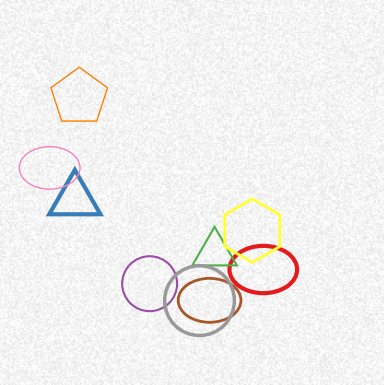[{"shape": "oval", "thickness": 3, "radius": 0.44, "center": [0.684, 0.3]}, {"shape": "triangle", "thickness": 3, "radius": 0.38, "center": [0.194, 0.482]}, {"shape": "triangle", "thickness": 1.5, "radius": 0.33, "center": [0.557, 0.344]}, {"shape": "circle", "thickness": 1.5, "radius": 0.36, "center": [0.389, 0.263]}, {"shape": "pentagon", "thickness": 1, "radius": 0.39, "center": [0.206, 0.748]}, {"shape": "hexagon", "thickness": 2, "radius": 0.41, "center": [0.655, 0.401]}, {"shape": "oval", "thickness": 2, "radius": 0.41, "center": [0.544, 0.22]}, {"shape": "oval", "thickness": 1, "radius": 0.39, "center": [0.129, 0.564]}, {"shape": "circle", "thickness": 2.5, "radius": 0.45, "center": [0.518, 0.219]}]